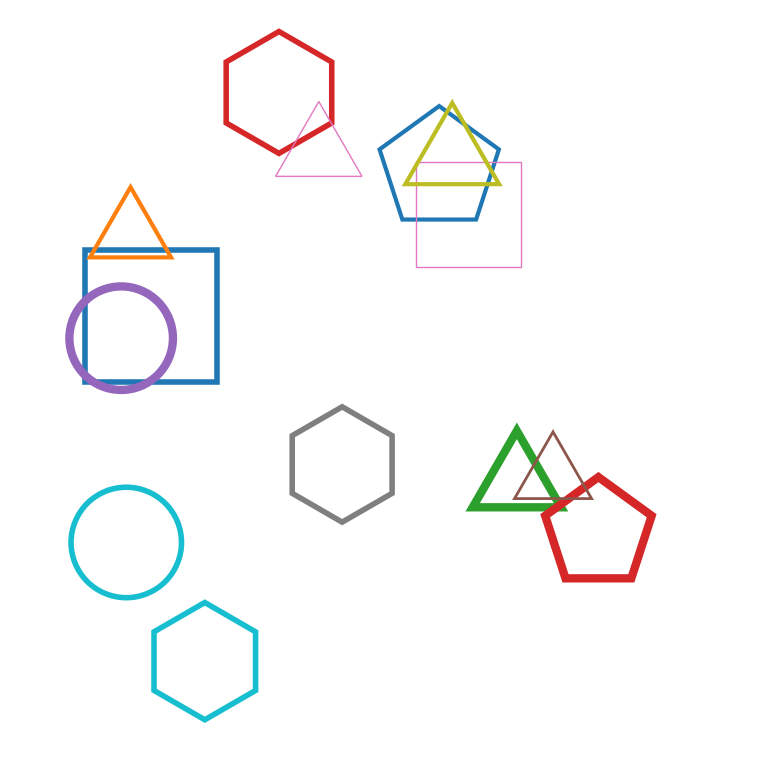[{"shape": "pentagon", "thickness": 1.5, "radius": 0.41, "center": [0.57, 0.781]}, {"shape": "square", "thickness": 2, "radius": 0.43, "center": [0.196, 0.59]}, {"shape": "triangle", "thickness": 1.5, "radius": 0.3, "center": [0.17, 0.696]}, {"shape": "triangle", "thickness": 3, "radius": 0.33, "center": [0.671, 0.374]}, {"shape": "pentagon", "thickness": 3, "radius": 0.36, "center": [0.777, 0.308]}, {"shape": "hexagon", "thickness": 2, "radius": 0.4, "center": [0.362, 0.88]}, {"shape": "circle", "thickness": 3, "radius": 0.34, "center": [0.157, 0.561]}, {"shape": "triangle", "thickness": 1, "radius": 0.29, "center": [0.718, 0.381]}, {"shape": "square", "thickness": 0.5, "radius": 0.34, "center": [0.609, 0.722]}, {"shape": "triangle", "thickness": 0.5, "radius": 0.32, "center": [0.414, 0.803]}, {"shape": "hexagon", "thickness": 2, "radius": 0.37, "center": [0.444, 0.397]}, {"shape": "triangle", "thickness": 1.5, "radius": 0.35, "center": [0.587, 0.796]}, {"shape": "hexagon", "thickness": 2, "radius": 0.38, "center": [0.266, 0.141]}, {"shape": "circle", "thickness": 2, "radius": 0.36, "center": [0.164, 0.296]}]